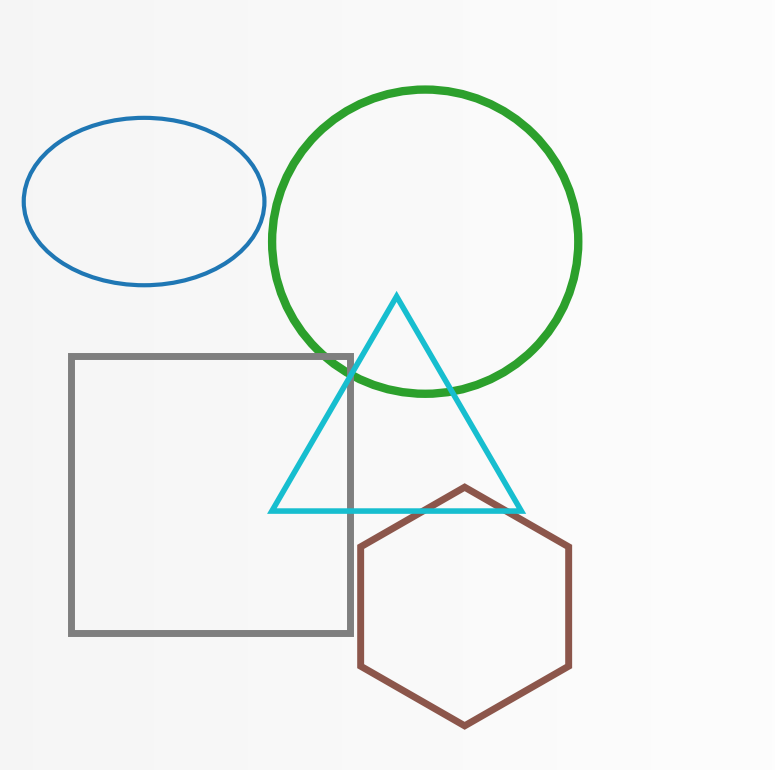[{"shape": "oval", "thickness": 1.5, "radius": 0.78, "center": [0.186, 0.738]}, {"shape": "circle", "thickness": 3, "radius": 0.99, "center": [0.549, 0.686]}, {"shape": "hexagon", "thickness": 2.5, "radius": 0.77, "center": [0.6, 0.212]}, {"shape": "square", "thickness": 2.5, "radius": 0.9, "center": [0.271, 0.358]}, {"shape": "triangle", "thickness": 2, "radius": 0.93, "center": [0.512, 0.429]}]